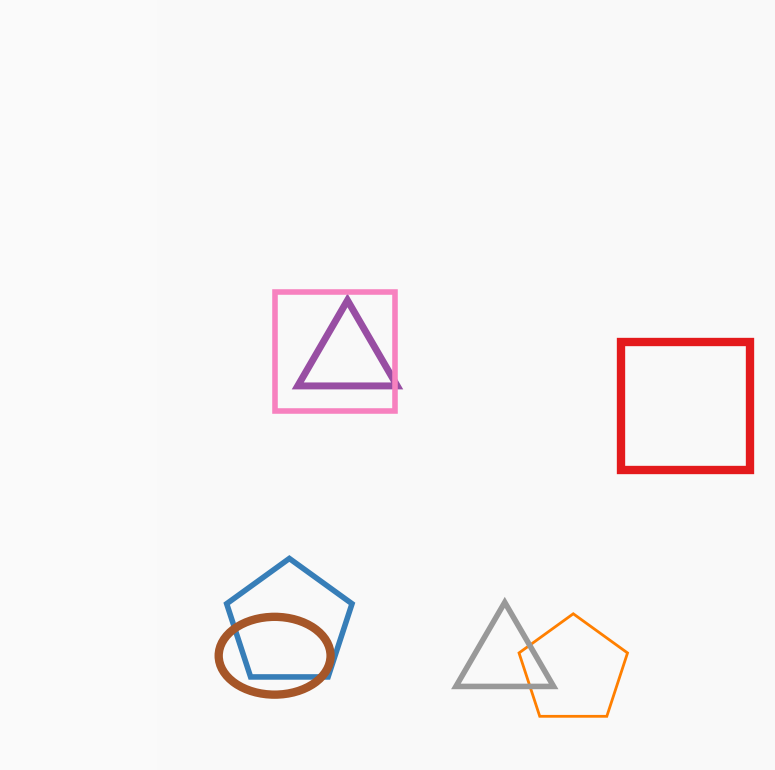[{"shape": "square", "thickness": 3, "radius": 0.41, "center": [0.885, 0.473]}, {"shape": "pentagon", "thickness": 2, "radius": 0.43, "center": [0.373, 0.19]}, {"shape": "triangle", "thickness": 2.5, "radius": 0.37, "center": [0.448, 0.536]}, {"shape": "pentagon", "thickness": 1, "radius": 0.37, "center": [0.74, 0.129]}, {"shape": "oval", "thickness": 3, "radius": 0.36, "center": [0.354, 0.148]}, {"shape": "square", "thickness": 2, "radius": 0.39, "center": [0.432, 0.543]}, {"shape": "triangle", "thickness": 2, "radius": 0.36, "center": [0.651, 0.145]}]